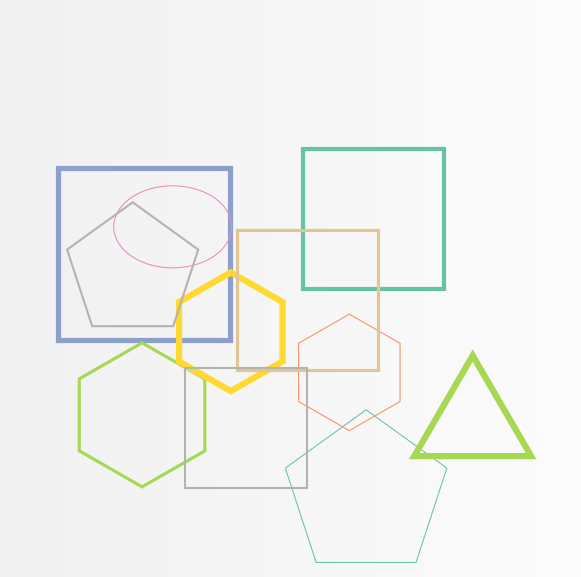[{"shape": "pentagon", "thickness": 0.5, "radius": 0.73, "center": [0.63, 0.143]}, {"shape": "square", "thickness": 2, "radius": 0.6, "center": [0.643, 0.62]}, {"shape": "hexagon", "thickness": 0.5, "radius": 0.5, "center": [0.601, 0.354]}, {"shape": "square", "thickness": 2.5, "radius": 0.74, "center": [0.248, 0.559]}, {"shape": "oval", "thickness": 0.5, "radius": 0.51, "center": [0.297, 0.606]}, {"shape": "triangle", "thickness": 3, "radius": 0.58, "center": [0.813, 0.267]}, {"shape": "hexagon", "thickness": 1.5, "radius": 0.62, "center": [0.244, 0.281]}, {"shape": "hexagon", "thickness": 3, "radius": 0.51, "center": [0.397, 0.425]}, {"shape": "square", "thickness": 1.5, "radius": 0.6, "center": [0.529, 0.479]}, {"shape": "square", "thickness": 1, "radius": 0.52, "center": [0.423, 0.258]}, {"shape": "pentagon", "thickness": 1, "radius": 0.59, "center": [0.228, 0.53]}]